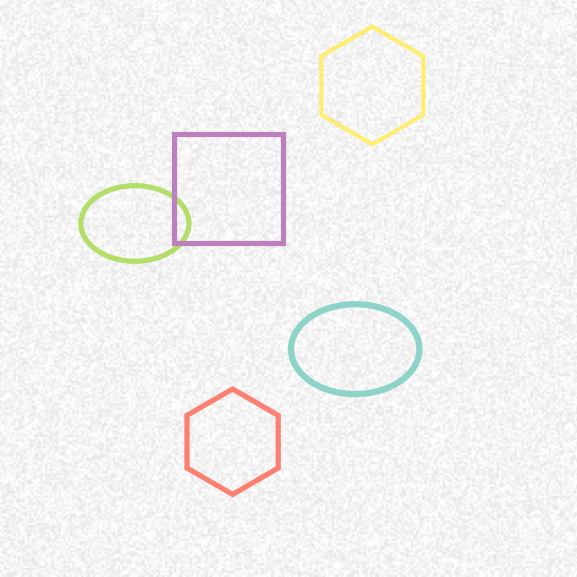[{"shape": "oval", "thickness": 3, "radius": 0.56, "center": [0.615, 0.395]}, {"shape": "hexagon", "thickness": 2.5, "radius": 0.46, "center": [0.403, 0.234]}, {"shape": "oval", "thickness": 2.5, "radius": 0.47, "center": [0.234, 0.612]}, {"shape": "square", "thickness": 2.5, "radius": 0.47, "center": [0.396, 0.672]}, {"shape": "hexagon", "thickness": 2, "radius": 0.51, "center": [0.645, 0.851]}]